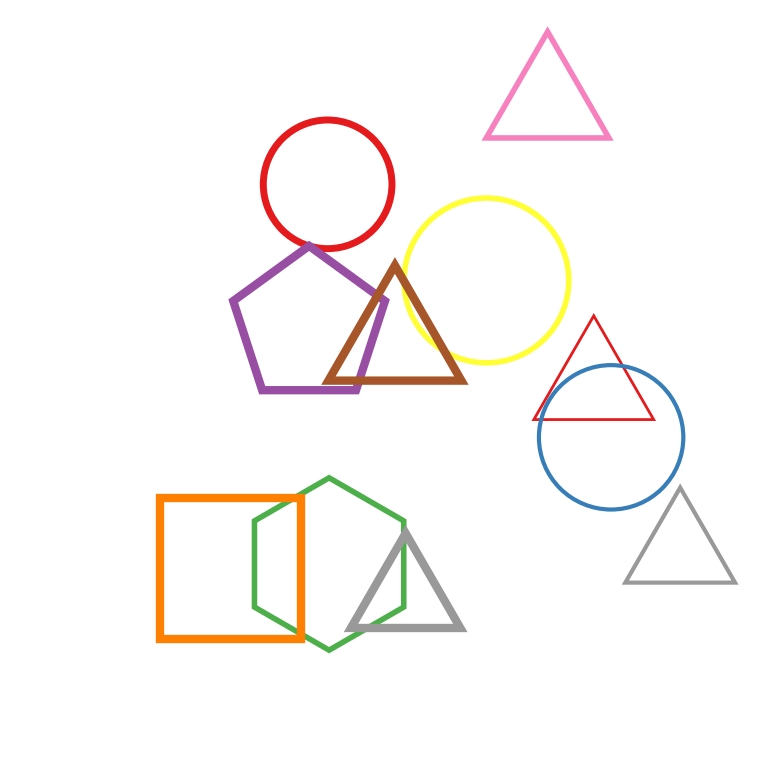[{"shape": "triangle", "thickness": 1, "radius": 0.45, "center": [0.771, 0.5]}, {"shape": "circle", "thickness": 2.5, "radius": 0.42, "center": [0.425, 0.761]}, {"shape": "circle", "thickness": 1.5, "radius": 0.47, "center": [0.794, 0.432]}, {"shape": "hexagon", "thickness": 2, "radius": 0.56, "center": [0.427, 0.268]}, {"shape": "pentagon", "thickness": 3, "radius": 0.52, "center": [0.401, 0.577]}, {"shape": "square", "thickness": 3, "radius": 0.46, "center": [0.3, 0.262]}, {"shape": "circle", "thickness": 2, "radius": 0.54, "center": [0.632, 0.636]}, {"shape": "triangle", "thickness": 3, "radius": 0.5, "center": [0.513, 0.556]}, {"shape": "triangle", "thickness": 2, "radius": 0.46, "center": [0.711, 0.867]}, {"shape": "triangle", "thickness": 1.5, "radius": 0.41, "center": [0.883, 0.284]}, {"shape": "triangle", "thickness": 3, "radius": 0.41, "center": [0.527, 0.225]}]